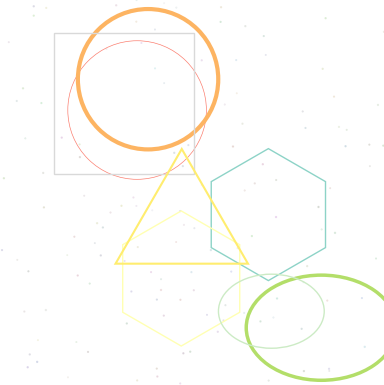[{"shape": "hexagon", "thickness": 1, "radius": 0.86, "center": [0.697, 0.443]}, {"shape": "hexagon", "thickness": 1, "radius": 0.88, "center": [0.471, 0.277]}, {"shape": "circle", "thickness": 0.5, "radius": 0.9, "center": [0.356, 0.714]}, {"shape": "circle", "thickness": 3, "radius": 0.91, "center": [0.385, 0.794]}, {"shape": "oval", "thickness": 2.5, "radius": 0.98, "center": [0.835, 0.149]}, {"shape": "square", "thickness": 1, "radius": 0.91, "center": [0.322, 0.732]}, {"shape": "oval", "thickness": 1, "radius": 0.69, "center": [0.705, 0.192]}, {"shape": "triangle", "thickness": 1.5, "radius": 0.99, "center": [0.472, 0.414]}]